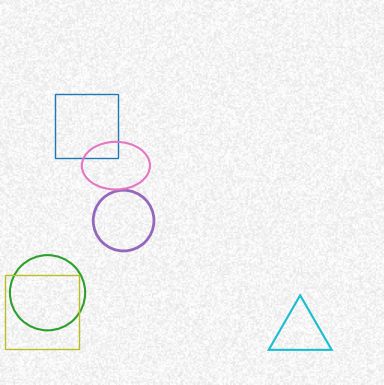[{"shape": "square", "thickness": 1, "radius": 0.41, "center": [0.225, 0.673]}, {"shape": "circle", "thickness": 1.5, "radius": 0.49, "center": [0.124, 0.24]}, {"shape": "circle", "thickness": 2, "radius": 0.39, "center": [0.321, 0.427]}, {"shape": "oval", "thickness": 1.5, "radius": 0.44, "center": [0.301, 0.57]}, {"shape": "square", "thickness": 1, "radius": 0.49, "center": [0.109, 0.19]}, {"shape": "triangle", "thickness": 1.5, "radius": 0.47, "center": [0.78, 0.139]}]